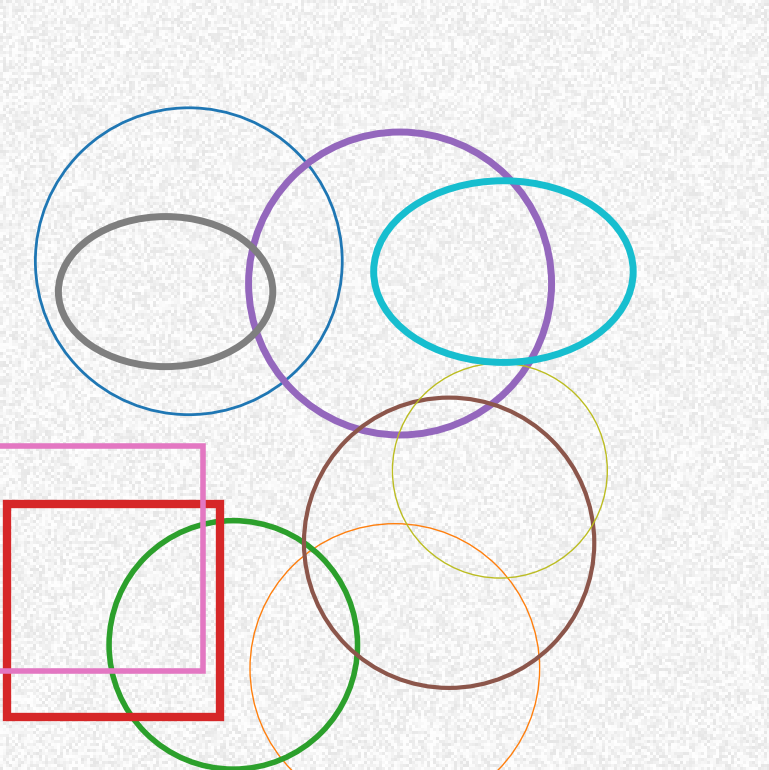[{"shape": "circle", "thickness": 1, "radius": 1.0, "center": [0.245, 0.661]}, {"shape": "circle", "thickness": 0.5, "radius": 0.94, "center": [0.513, 0.132]}, {"shape": "circle", "thickness": 2, "radius": 0.81, "center": [0.303, 0.162]}, {"shape": "square", "thickness": 3, "radius": 0.69, "center": [0.147, 0.207]}, {"shape": "circle", "thickness": 2.5, "radius": 0.98, "center": [0.52, 0.632]}, {"shape": "circle", "thickness": 1.5, "radius": 0.94, "center": [0.583, 0.295]}, {"shape": "square", "thickness": 2, "radius": 0.73, "center": [0.118, 0.274]}, {"shape": "oval", "thickness": 2.5, "radius": 0.7, "center": [0.215, 0.621]}, {"shape": "circle", "thickness": 0.5, "radius": 0.7, "center": [0.649, 0.389]}, {"shape": "oval", "thickness": 2.5, "radius": 0.84, "center": [0.654, 0.647]}]